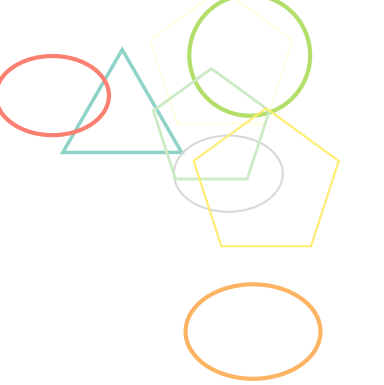[{"shape": "triangle", "thickness": 2.5, "radius": 0.89, "center": [0.317, 0.693]}, {"shape": "pentagon", "thickness": 0.5, "radius": 0.97, "center": [0.575, 0.836]}, {"shape": "oval", "thickness": 3, "radius": 0.73, "center": [0.136, 0.752]}, {"shape": "oval", "thickness": 3, "radius": 0.88, "center": [0.657, 0.139]}, {"shape": "circle", "thickness": 3, "radius": 0.78, "center": [0.649, 0.856]}, {"shape": "oval", "thickness": 1.5, "radius": 0.71, "center": [0.593, 0.549]}, {"shape": "pentagon", "thickness": 2, "radius": 0.79, "center": [0.549, 0.663]}, {"shape": "pentagon", "thickness": 1.5, "radius": 0.99, "center": [0.691, 0.521]}]